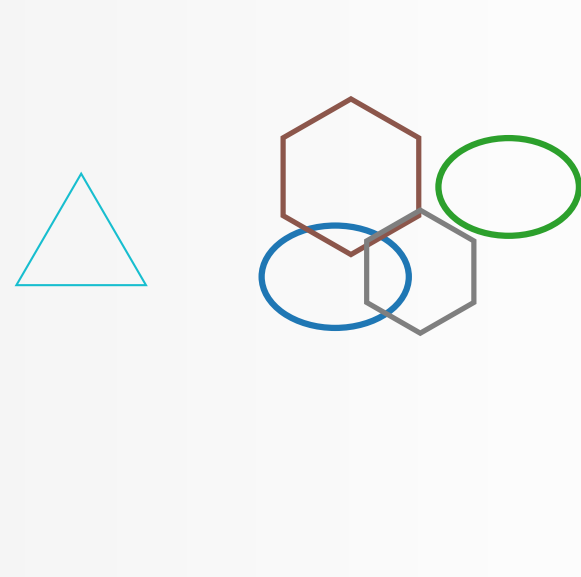[{"shape": "oval", "thickness": 3, "radius": 0.63, "center": [0.577, 0.52]}, {"shape": "oval", "thickness": 3, "radius": 0.6, "center": [0.875, 0.675]}, {"shape": "hexagon", "thickness": 2.5, "radius": 0.67, "center": [0.604, 0.693]}, {"shape": "hexagon", "thickness": 2.5, "radius": 0.53, "center": [0.723, 0.529]}, {"shape": "triangle", "thickness": 1, "radius": 0.64, "center": [0.14, 0.57]}]